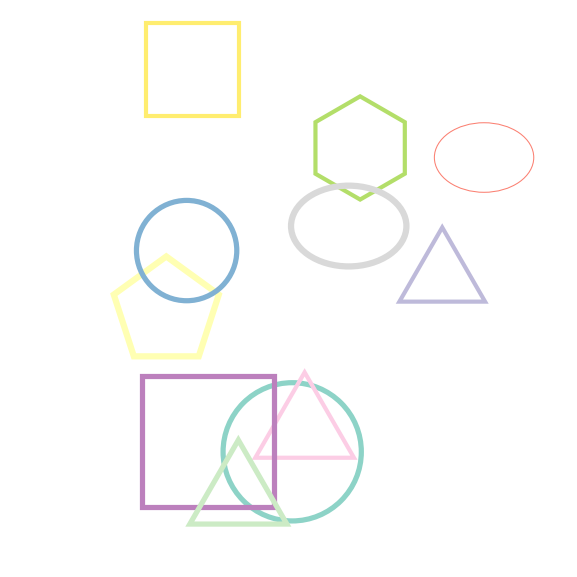[{"shape": "circle", "thickness": 2.5, "radius": 0.6, "center": [0.506, 0.217]}, {"shape": "pentagon", "thickness": 3, "radius": 0.48, "center": [0.288, 0.459]}, {"shape": "triangle", "thickness": 2, "radius": 0.43, "center": [0.766, 0.52]}, {"shape": "oval", "thickness": 0.5, "radius": 0.43, "center": [0.838, 0.726]}, {"shape": "circle", "thickness": 2.5, "radius": 0.43, "center": [0.323, 0.565]}, {"shape": "hexagon", "thickness": 2, "radius": 0.45, "center": [0.624, 0.743]}, {"shape": "triangle", "thickness": 2, "radius": 0.49, "center": [0.527, 0.256]}, {"shape": "oval", "thickness": 3, "radius": 0.5, "center": [0.604, 0.608]}, {"shape": "square", "thickness": 2.5, "radius": 0.57, "center": [0.36, 0.234]}, {"shape": "triangle", "thickness": 2.5, "radius": 0.49, "center": [0.413, 0.14]}, {"shape": "square", "thickness": 2, "radius": 0.41, "center": [0.333, 0.879]}]